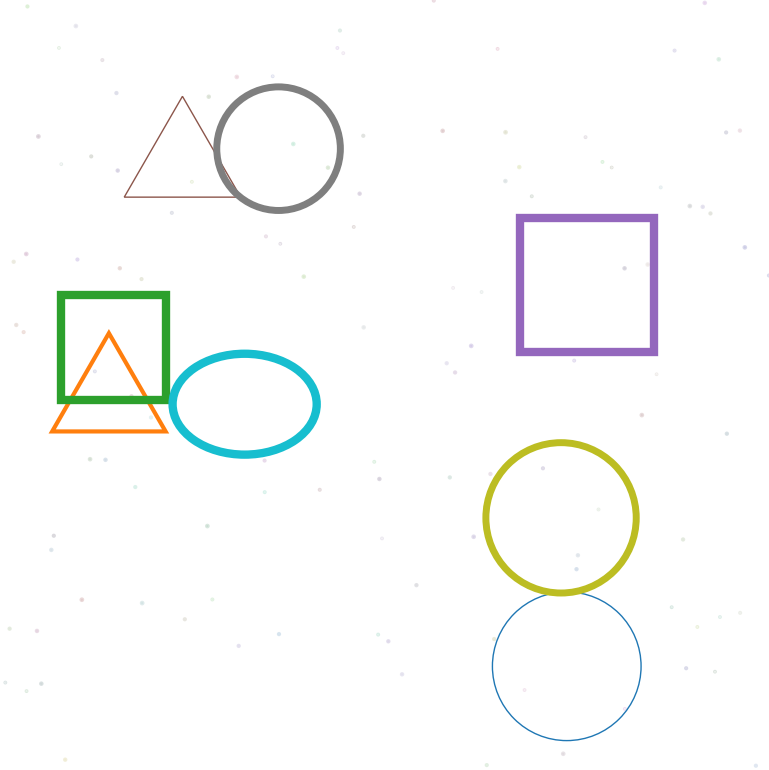[{"shape": "circle", "thickness": 0.5, "radius": 0.48, "center": [0.736, 0.135]}, {"shape": "triangle", "thickness": 1.5, "radius": 0.43, "center": [0.141, 0.482]}, {"shape": "square", "thickness": 3, "radius": 0.34, "center": [0.147, 0.549]}, {"shape": "square", "thickness": 3, "radius": 0.44, "center": [0.762, 0.63]}, {"shape": "triangle", "thickness": 0.5, "radius": 0.44, "center": [0.237, 0.788]}, {"shape": "circle", "thickness": 2.5, "radius": 0.4, "center": [0.362, 0.807]}, {"shape": "circle", "thickness": 2.5, "radius": 0.49, "center": [0.729, 0.327]}, {"shape": "oval", "thickness": 3, "radius": 0.47, "center": [0.318, 0.475]}]